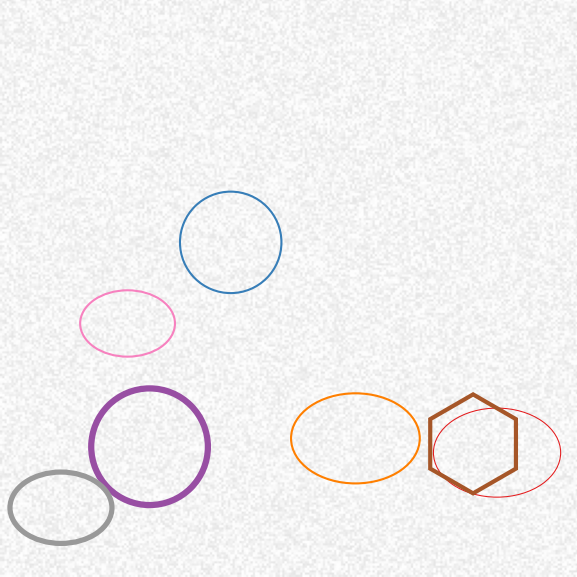[{"shape": "oval", "thickness": 0.5, "radius": 0.55, "center": [0.861, 0.215]}, {"shape": "circle", "thickness": 1, "radius": 0.44, "center": [0.399, 0.579]}, {"shape": "circle", "thickness": 3, "radius": 0.51, "center": [0.259, 0.226]}, {"shape": "oval", "thickness": 1, "radius": 0.56, "center": [0.615, 0.24]}, {"shape": "hexagon", "thickness": 2, "radius": 0.43, "center": [0.819, 0.231]}, {"shape": "oval", "thickness": 1, "radius": 0.41, "center": [0.221, 0.439]}, {"shape": "oval", "thickness": 2.5, "radius": 0.44, "center": [0.106, 0.12]}]